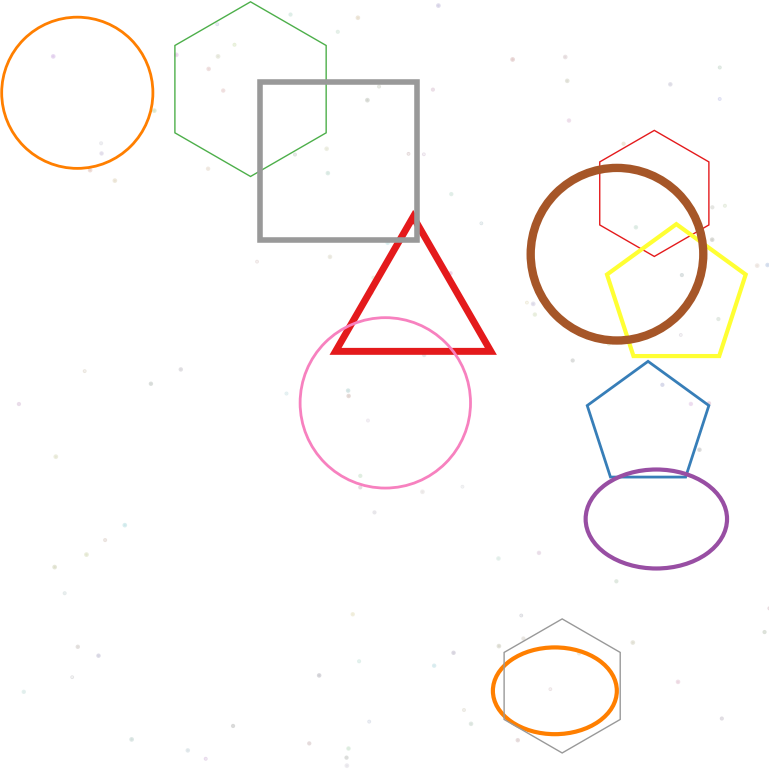[{"shape": "hexagon", "thickness": 0.5, "radius": 0.41, "center": [0.85, 0.749]}, {"shape": "triangle", "thickness": 2.5, "radius": 0.58, "center": [0.537, 0.602]}, {"shape": "pentagon", "thickness": 1, "radius": 0.42, "center": [0.842, 0.448]}, {"shape": "hexagon", "thickness": 0.5, "radius": 0.57, "center": [0.325, 0.884]}, {"shape": "oval", "thickness": 1.5, "radius": 0.46, "center": [0.852, 0.326]}, {"shape": "oval", "thickness": 1.5, "radius": 0.4, "center": [0.721, 0.103]}, {"shape": "circle", "thickness": 1, "radius": 0.49, "center": [0.1, 0.88]}, {"shape": "pentagon", "thickness": 1.5, "radius": 0.47, "center": [0.878, 0.614]}, {"shape": "circle", "thickness": 3, "radius": 0.56, "center": [0.801, 0.67]}, {"shape": "circle", "thickness": 1, "radius": 0.55, "center": [0.5, 0.477]}, {"shape": "hexagon", "thickness": 0.5, "radius": 0.44, "center": [0.73, 0.109]}, {"shape": "square", "thickness": 2, "radius": 0.51, "center": [0.44, 0.791]}]